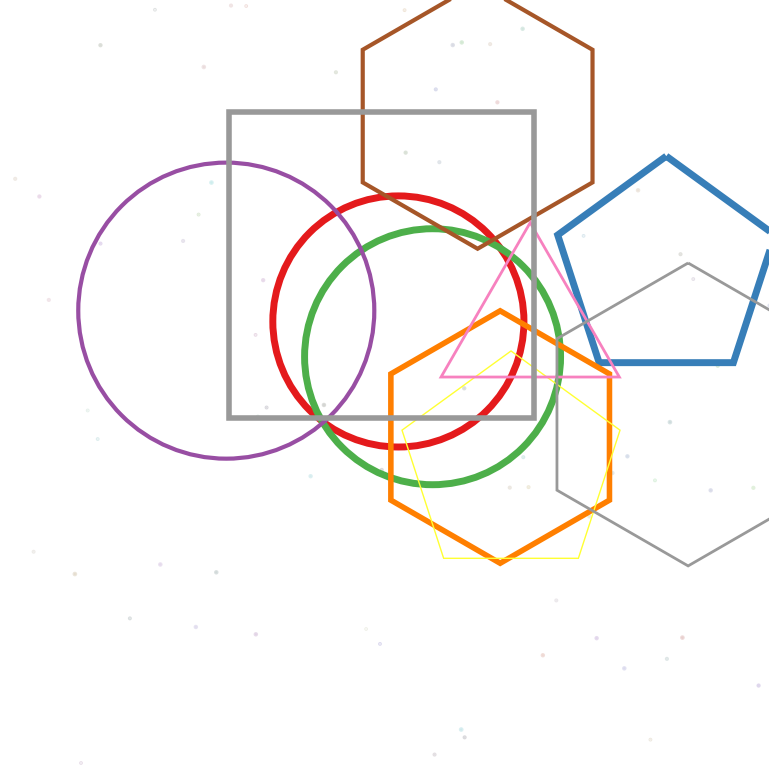[{"shape": "circle", "thickness": 2.5, "radius": 0.82, "center": [0.517, 0.583]}, {"shape": "pentagon", "thickness": 2.5, "radius": 0.74, "center": [0.865, 0.649]}, {"shape": "circle", "thickness": 2.5, "radius": 0.83, "center": [0.562, 0.537]}, {"shape": "circle", "thickness": 1.5, "radius": 0.96, "center": [0.294, 0.597]}, {"shape": "hexagon", "thickness": 2, "radius": 0.82, "center": [0.65, 0.432]}, {"shape": "pentagon", "thickness": 0.5, "radius": 0.74, "center": [0.664, 0.395]}, {"shape": "hexagon", "thickness": 1.5, "radius": 0.86, "center": [0.62, 0.849]}, {"shape": "triangle", "thickness": 1, "radius": 0.67, "center": [0.689, 0.577]}, {"shape": "hexagon", "thickness": 1, "radius": 0.98, "center": [0.894, 0.462]}, {"shape": "square", "thickness": 2, "radius": 0.99, "center": [0.496, 0.656]}]